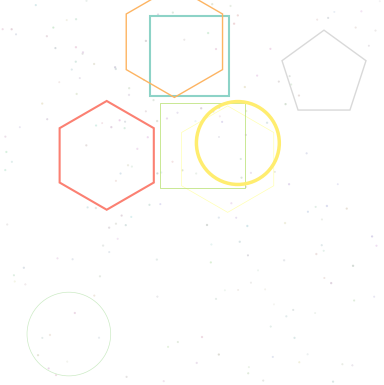[{"shape": "square", "thickness": 1.5, "radius": 0.52, "center": [0.493, 0.855]}, {"shape": "hexagon", "thickness": 0.5, "radius": 0.69, "center": [0.591, 0.587]}, {"shape": "hexagon", "thickness": 1.5, "radius": 0.71, "center": [0.277, 0.596]}, {"shape": "hexagon", "thickness": 1, "radius": 0.72, "center": [0.453, 0.891]}, {"shape": "square", "thickness": 0.5, "radius": 0.55, "center": [0.526, 0.621]}, {"shape": "pentagon", "thickness": 1, "radius": 0.57, "center": [0.842, 0.807]}, {"shape": "circle", "thickness": 0.5, "radius": 0.54, "center": [0.179, 0.132]}, {"shape": "circle", "thickness": 2.5, "radius": 0.54, "center": [0.618, 0.629]}]